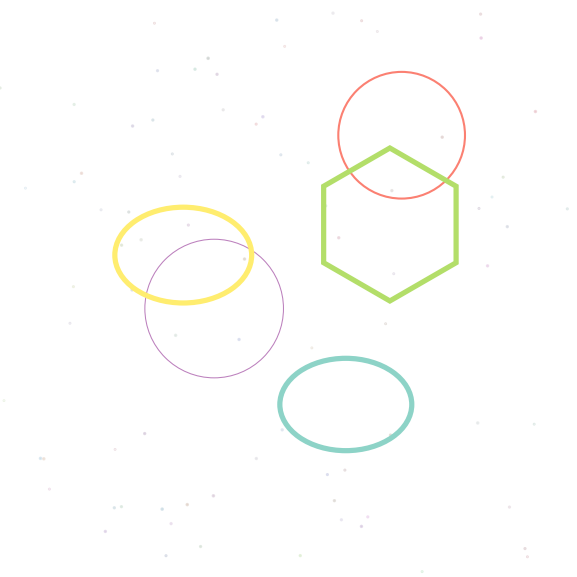[{"shape": "oval", "thickness": 2.5, "radius": 0.57, "center": [0.599, 0.299]}, {"shape": "circle", "thickness": 1, "radius": 0.55, "center": [0.695, 0.765]}, {"shape": "hexagon", "thickness": 2.5, "radius": 0.66, "center": [0.675, 0.61]}, {"shape": "circle", "thickness": 0.5, "radius": 0.6, "center": [0.371, 0.465]}, {"shape": "oval", "thickness": 2.5, "radius": 0.59, "center": [0.317, 0.557]}]